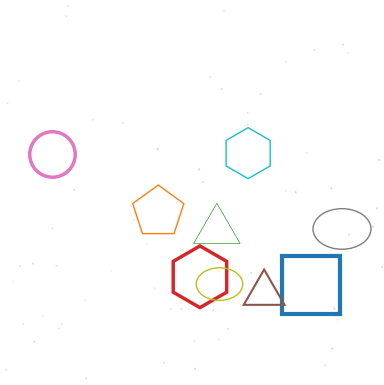[{"shape": "square", "thickness": 3, "radius": 0.38, "center": [0.808, 0.26]}, {"shape": "pentagon", "thickness": 1, "radius": 0.35, "center": [0.411, 0.45]}, {"shape": "triangle", "thickness": 0.5, "radius": 0.35, "center": [0.563, 0.402]}, {"shape": "hexagon", "thickness": 2.5, "radius": 0.4, "center": [0.519, 0.281]}, {"shape": "triangle", "thickness": 1.5, "radius": 0.31, "center": [0.686, 0.239]}, {"shape": "circle", "thickness": 2.5, "radius": 0.3, "center": [0.136, 0.599]}, {"shape": "oval", "thickness": 1, "radius": 0.38, "center": [0.888, 0.405]}, {"shape": "oval", "thickness": 1, "radius": 0.3, "center": [0.57, 0.262]}, {"shape": "hexagon", "thickness": 1, "radius": 0.33, "center": [0.644, 0.602]}]